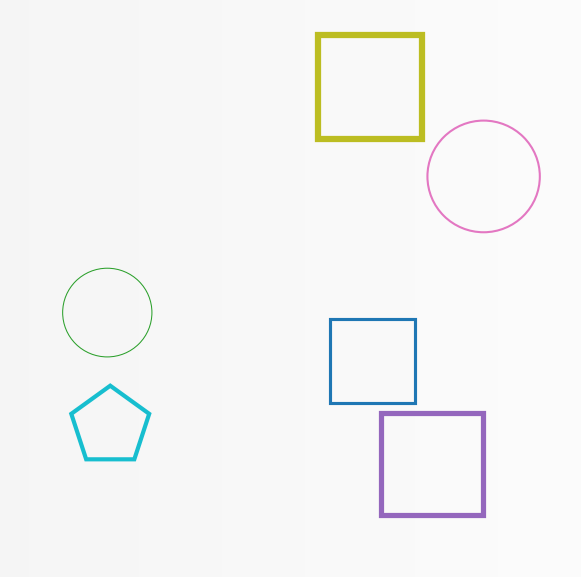[{"shape": "square", "thickness": 1.5, "radius": 0.36, "center": [0.641, 0.374]}, {"shape": "circle", "thickness": 0.5, "radius": 0.38, "center": [0.185, 0.458]}, {"shape": "square", "thickness": 2.5, "radius": 0.44, "center": [0.743, 0.196]}, {"shape": "circle", "thickness": 1, "radius": 0.48, "center": [0.832, 0.694]}, {"shape": "square", "thickness": 3, "radius": 0.45, "center": [0.636, 0.849]}, {"shape": "pentagon", "thickness": 2, "radius": 0.35, "center": [0.19, 0.261]}]